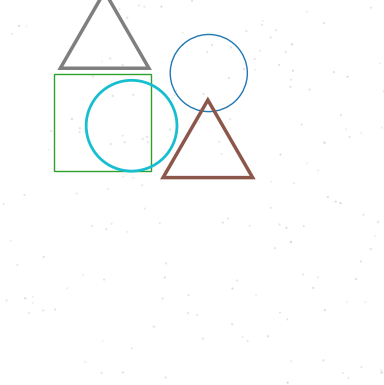[{"shape": "circle", "thickness": 1, "radius": 0.5, "center": [0.542, 0.81]}, {"shape": "square", "thickness": 1, "radius": 0.63, "center": [0.267, 0.682]}, {"shape": "triangle", "thickness": 2.5, "radius": 0.67, "center": [0.54, 0.606]}, {"shape": "triangle", "thickness": 2.5, "radius": 0.66, "center": [0.272, 0.889]}, {"shape": "circle", "thickness": 2, "radius": 0.59, "center": [0.342, 0.673]}]